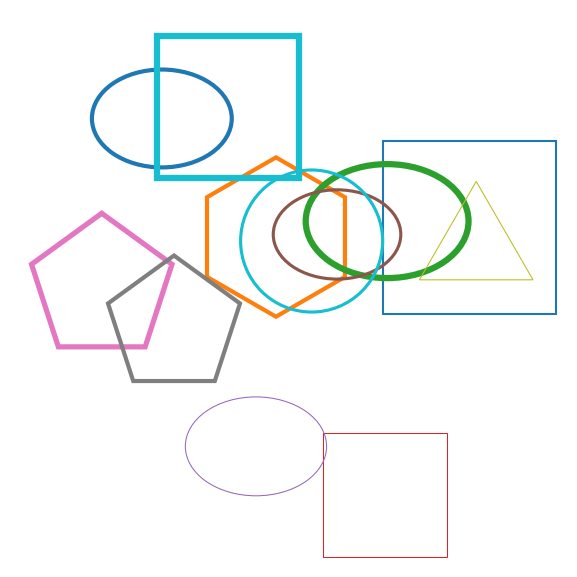[{"shape": "square", "thickness": 1, "radius": 0.75, "center": [0.814, 0.606]}, {"shape": "oval", "thickness": 2, "radius": 0.61, "center": [0.28, 0.794]}, {"shape": "hexagon", "thickness": 2, "radius": 0.69, "center": [0.478, 0.589]}, {"shape": "oval", "thickness": 3, "radius": 0.7, "center": [0.67, 0.616]}, {"shape": "square", "thickness": 0.5, "radius": 0.54, "center": [0.666, 0.142]}, {"shape": "oval", "thickness": 0.5, "radius": 0.61, "center": [0.443, 0.226]}, {"shape": "oval", "thickness": 1.5, "radius": 0.55, "center": [0.584, 0.593]}, {"shape": "pentagon", "thickness": 2.5, "radius": 0.64, "center": [0.176, 0.502]}, {"shape": "pentagon", "thickness": 2, "radius": 0.6, "center": [0.301, 0.437]}, {"shape": "triangle", "thickness": 0.5, "radius": 0.57, "center": [0.825, 0.571]}, {"shape": "circle", "thickness": 1.5, "radius": 0.61, "center": [0.54, 0.582]}, {"shape": "square", "thickness": 3, "radius": 0.62, "center": [0.394, 0.813]}]